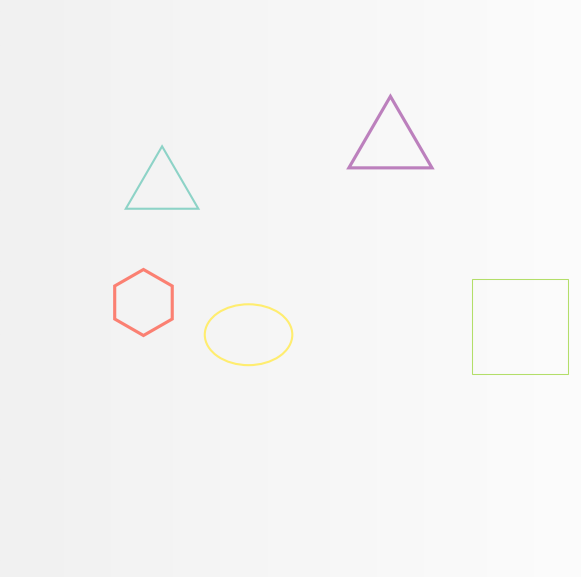[{"shape": "triangle", "thickness": 1, "radius": 0.36, "center": [0.279, 0.674]}, {"shape": "hexagon", "thickness": 1.5, "radius": 0.29, "center": [0.247, 0.475]}, {"shape": "square", "thickness": 0.5, "radius": 0.41, "center": [0.895, 0.433]}, {"shape": "triangle", "thickness": 1.5, "radius": 0.41, "center": [0.672, 0.75]}, {"shape": "oval", "thickness": 1, "radius": 0.38, "center": [0.428, 0.42]}]